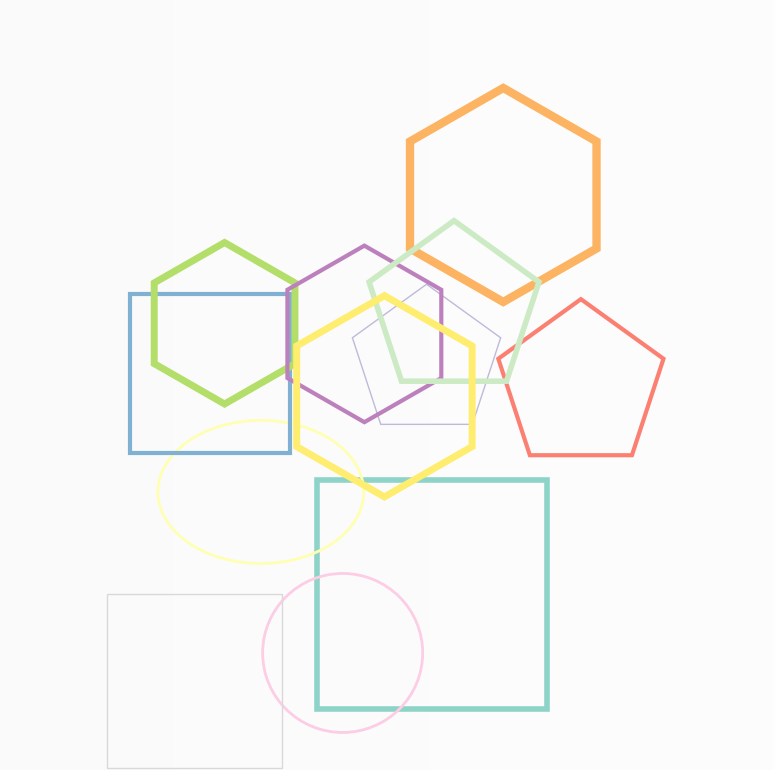[{"shape": "square", "thickness": 2, "radius": 0.74, "center": [0.557, 0.228]}, {"shape": "oval", "thickness": 1, "radius": 0.66, "center": [0.337, 0.361]}, {"shape": "pentagon", "thickness": 0.5, "radius": 0.5, "center": [0.55, 0.53]}, {"shape": "pentagon", "thickness": 1.5, "radius": 0.56, "center": [0.75, 0.499]}, {"shape": "square", "thickness": 1.5, "radius": 0.52, "center": [0.271, 0.515]}, {"shape": "hexagon", "thickness": 3, "radius": 0.69, "center": [0.649, 0.747]}, {"shape": "hexagon", "thickness": 2.5, "radius": 0.52, "center": [0.29, 0.58]}, {"shape": "circle", "thickness": 1, "radius": 0.52, "center": [0.442, 0.152]}, {"shape": "square", "thickness": 0.5, "radius": 0.56, "center": [0.251, 0.116]}, {"shape": "hexagon", "thickness": 1.5, "radius": 0.57, "center": [0.47, 0.566]}, {"shape": "pentagon", "thickness": 2, "radius": 0.58, "center": [0.586, 0.598]}, {"shape": "hexagon", "thickness": 2.5, "radius": 0.65, "center": [0.496, 0.485]}]